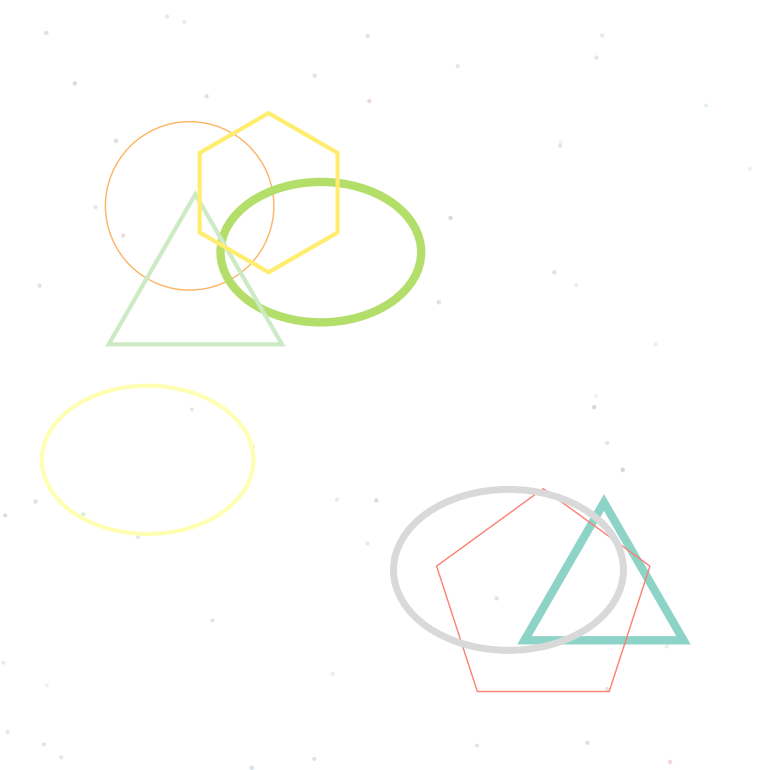[{"shape": "triangle", "thickness": 3, "radius": 0.6, "center": [0.784, 0.228]}, {"shape": "oval", "thickness": 1.5, "radius": 0.69, "center": [0.192, 0.403]}, {"shape": "pentagon", "thickness": 0.5, "radius": 0.73, "center": [0.706, 0.22]}, {"shape": "circle", "thickness": 0.5, "radius": 0.55, "center": [0.246, 0.733]}, {"shape": "oval", "thickness": 3, "radius": 0.65, "center": [0.417, 0.673]}, {"shape": "oval", "thickness": 2.5, "radius": 0.75, "center": [0.66, 0.26]}, {"shape": "triangle", "thickness": 1.5, "radius": 0.65, "center": [0.254, 0.618]}, {"shape": "hexagon", "thickness": 1.5, "radius": 0.52, "center": [0.349, 0.75]}]